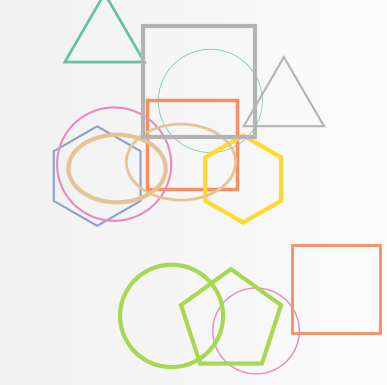[{"shape": "circle", "thickness": 0.5, "radius": 0.67, "center": [0.543, 0.738]}, {"shape": "triangle", "thickness": 2, "radius": 0.59, "center": [0.27, 0.898]}, {"shape": "square", "thickness": 2.5, "radius": 0.58, "center": [0.495, 0.624]}, {"shape": "square", "thickness": 2, "radius": 0.57, "center": [0.868, 0.25]}, {"shape": "hexagon", "thickness": 1.5, "radius": 0.65, "center": [0.251, 0.543]}, {"shape": "circle", "thickness": 1.5, "radius": 0.74, "center": [0.295, 0.574]}, {"shape": "circle", "thickness": 1, "radius": 0.56, "center": [0.661, 0.14]}, {"shape": "pentagon", "thickness": 3, "radius": 0.68, "center": [0.596, 0.165]}, {"shape": "circle", "thickness": 3, "radius": 0.66, "center": [0.443, 0.179]}, {"shape": "hexagon", "thickness": 3, "radius": 0.57, "center": [0.627, 0.535]}, {"shape": "oval", "thickness": 3, "radius": 0.63, "center": [0.302, 0.562]}, {"shape": "oval", "thickness": 2, "radius": 0.71, "center": [0.467, 0.579]}, {"shape": "triangle", "thickness": 1.5, "radius": 0.6, "center": [0.733, 0.732]}, {"shape": "square", "thickness": 3, "radius": 0.72, "center": [0.514, 0.788]}]